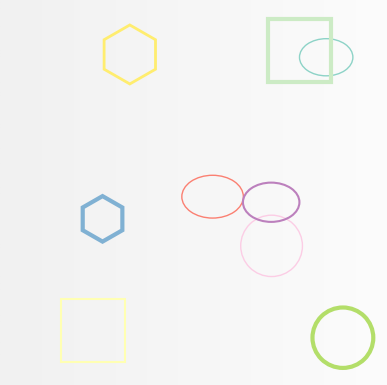[{"shape": "oval", "thickness": 1, "radius": 0.34, "center": [0.842, 0.851]}, {"shape": "square", "thickness": 1.5, "radius": 0.41, "center": [0.24, 0.142]}, {"shape": "oval", "thickness": 1, "radius": 0.4, "center": [0.549, 0.489]}, {"shape": "hexagon", "thickness": 3, "radius": 0.3, "center": [0.265, 0.432]}, {"shape": "circle", "thickness": 3, "radius": 0.39, "center": [0.885, 0.123]}, {"shape": "circle", "thickness": 1, "radius": 0.4, "center": [0.701, 0.361]}, {"shape": "oval", "thickness": 1.5, "radius": 0.36, "center": [0.7, 0.475]}, {"shape": "square", "thickness": 3, "radius": 0.41, "center": [0.773, 0.868]}, {"shape": "hexagon", "thickness": 2, "radius": 0.38, "center": [0.335, 0.859]}]